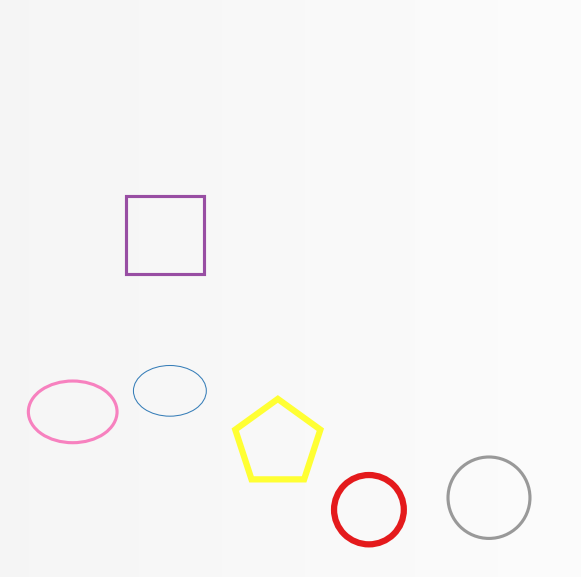[{"shape": "circle", "thickness": 3, "radius": 0.3, "center": [0.635, 0.117]}, {"shape": "oval", "thickness": 0.5, "radius": 0.31, "center": [0.292, 0.322]}, {"shape": "square", "thickness": 1.5, "radius": 0.34, "center": [0.284, 0.592]}, {"shape": "pentagon", "thickness": 3, "radius": 0.38, "center": [0.478, 0.231]}, {"shape": "oval", "thickness": 1.5, "radius": 0.38, "center": [0.125, 0.286]}, {"shape": "circle", "thickness": 1.5, "radius": 0.35, "center": [0.841, 0.137]}]